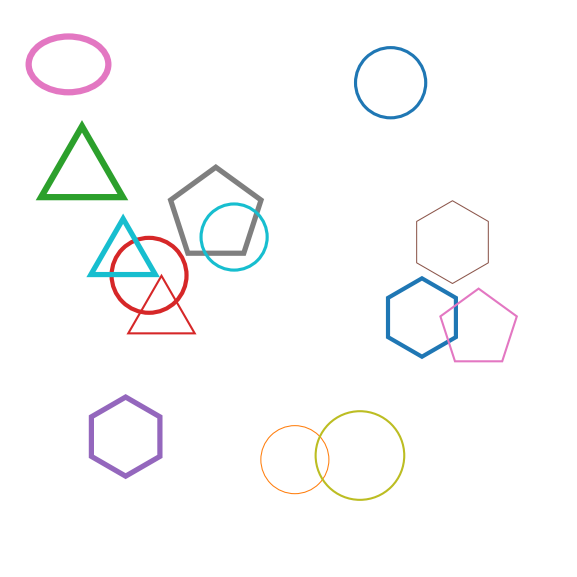[{"shape": "hexagon", "thickness": 2, "radius": 0.34, "center": [0.731, 0.449]}, {"shape": "circle", "thickness": 1.5, "radius": 0.3, "center": [0.676, 0.856]}, {"shape": "circle", "thickness": 0.5, "radius": 0.29, "center": [0.511, 0.203]}, {"shape": "triangle", "thickness": 3, "radius": 0.41, "center": [0.142, 0.699]}, {"shape": "circle", "thickness": 2, "radius": 0.32, "center": [0.258, 0.522]}, {"shape": "triangle", "thickness": 1, "radius": 0.33, "center": [0.28, 0.455]}, {"shape": "hexagon", "thickness": 2.5, "radius": 0.34, "center": [0.218, 0.243]}, {"shape": "hexagon", "thickness": 0.5, "radius": 0.36, "center": [0.784, 0.58]}, {"shape": "pentagon", "thickness": 1, "radius": 0.35, "center": [0.829, 0.43]}, {"shape": "oval", "thickness": 3, "radius": 0.35, "center": [0.119, 0.888]}, {"shape": "pentagon", "thickness": 2.5, "radius": 0.41, "center": [0.374, 0.627]}, {"shape": "circle", "thickness": 1, "radius": 0.38, "center": [0.623, 0.21]}, {"shape": "triangle", "thickness": 2.5, "radius": 0.32, "center": [0.213, 0.556]}, {"shape": "circle", "thickness": 1.5, "radius": 0.29, "center": [0.405, 0.589]}]